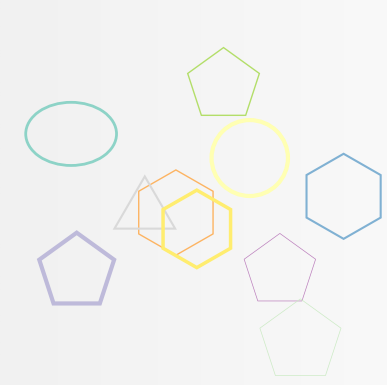[{"shape": "oval", "thickness": 2, "radius": 0.59, "center": [0.184, 0.652]}, {"shape": "circle", "thickness": 3, "radius": 0.49, "center": [0.645, 0.59]}, {"shape": "pentagon", "thickness": 3, "radius": 0.51, "center": [0.198, 0.294]}, {"shape": "hexagon", "thickness": 1.5, "radius": 0.55, "center": [0.887, 0.49]}, {"shape": "hexagon", "thickness": 1, "radius": 0.55, "center": [0.454, 0.448]}, {"shape": "pentagon", "thickness": 1, "radius": 0.49, "center": [0.577, 0.779]}, {"shape": "triangle", "thickness": 1.5, "radius": 0.45, "center": [0.374, 0.451]}, {"shape": "pentagon", "thickness": 0.5, "radius": 0.48, "center": [0.722, 0.297]}, {"shape": "pentagon", "thickness": 0.5, "radius": 0.55, "center": [0.775, 0.114]}, {"shape": "hexagon", "thickness": 2.5, "radius": 0.5, "center": [0.508, 0.406]}]